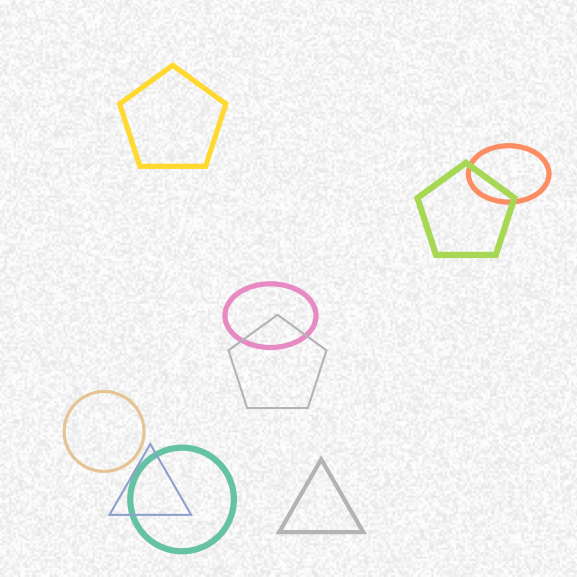[{"shape": "circle", "thickness": 3, "radius": 0.45, "center": [0.315, 0.134]}, {"shape": "oval", "thickness": 2.5, "radius": 0.35, "center": [0.881, 0.698]}, {"shape": "triangle", "thickness": 1, "radius": 0.41, "center": [0.26, 0.148]}, {"shape": "oval", "thickness": 2.5, "radius": 0.39, "center": [0.468, 0.453]}, {"shape": "pentagon", "thickness": 3, "radius": 0.44, "center": [0.807, 0.629]}, {"shape": "pentagon", "thickness": 2.5, "radius": 0.48, "center": [0.299, 0.789]}, {"shape": "circle", "thickness": 1.5, "radius": 0.35, "center": [0.18, 0.252]}, {"shape": "triangle", "thickness": 2, "radius": 0.42, "center": [0.556, 0.12]}, {"shape": "pentagon", "thickness": 1, "radius": 0.45, "center": [0.481, 0.365]}]